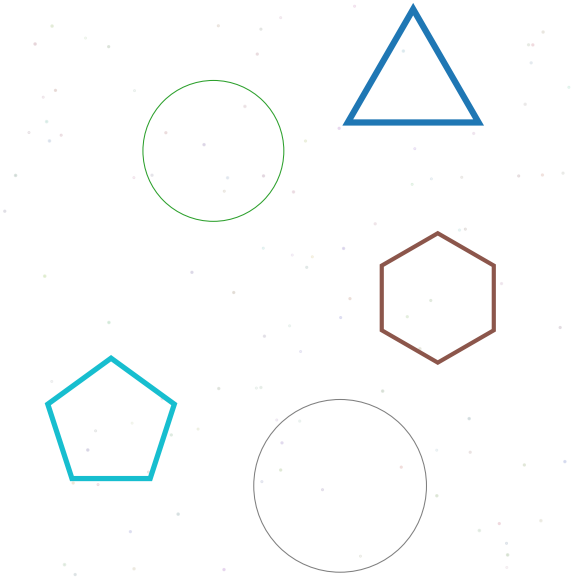[{"shape": "triangle", "thickness": 3, "radius": 0.65, "center": [0.715, 0.852]}, {"shape": "circle", "thickness": 0.5, "radius": 0.61, "center": [0.369, 0.738]}, {"shape": "hexagon", "thickness": 2, "radius": 0.56, "center": [0.758, 0.483]}, {"shape": "circle", "thickness": 0.5, "radius": 0.75, "center": [0.589, 0.158]}, {"shape": "pentagon", "thickness": 2.5, "radius": 0.58, "center": [0.192, 0.264]}]